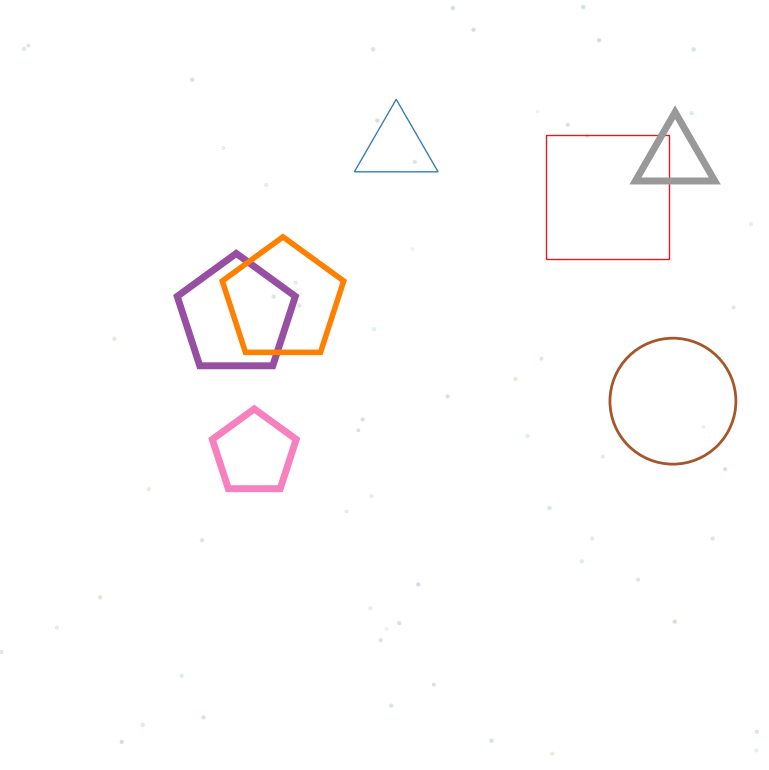[{"shape": "square", "thickness": 0.5, "radius": 0.4, "center": [0.789, 0.744]}, {"shape": "triangle", "thickness": 0.5, "radius": 0.31, "center": [0.515, 0.808]}, {"shape": "pentagon", "thickness": 2.5, "radius": 0.4, "center": [0.307, 0.59]}, {"shape": "pentagon", "thickness": 2, "radius": 0.41, "center": [0.368, 0.609]}, {"shape": "circle", "thickness": 1, "radius": 0.41, "center": [0.874, 0.479]}, {"shape": "pentagon", "thickness": 2.5, "radius": 0.29, "center": [0.33, 0.412]}, {"shape": "triangle", "thickness": 2.5, "radius": 0.3, "center": [0.877, 0.795]}]